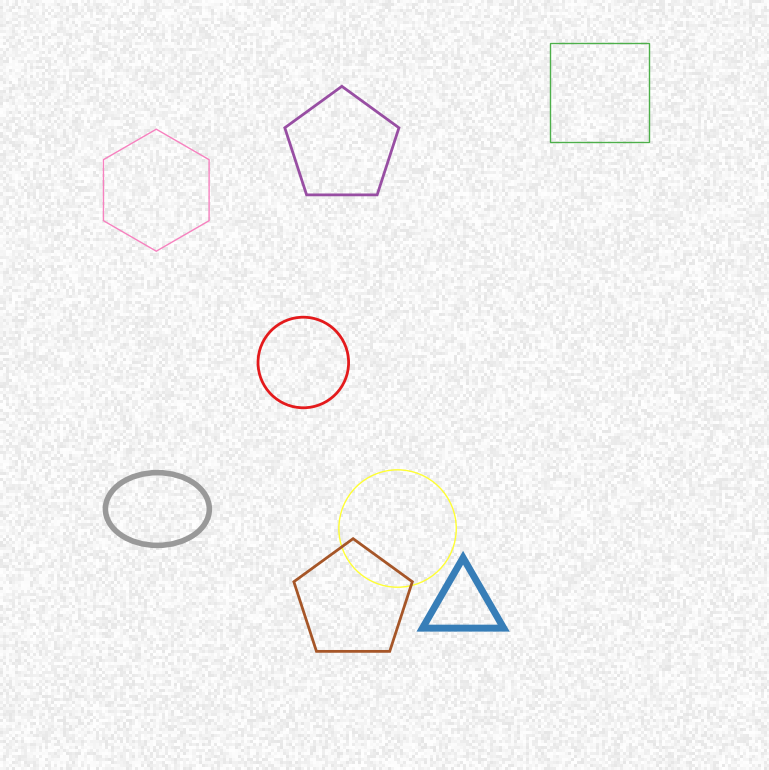[{"shape": "circle", "thickness": 1, "radius": 0.29, "center": [0.394, 0.529]}, {"shape": "triangle", "thickness": 2.5, "radius": 0.3, "center": [0.601, 0.215]}, {"shape": "square", "thickness": 0.5, "radius": 0.32, "center": [0.778, 0.879]}, {"shape": "pentagon", "thickness": 1, "radius": 0.39, "center": [0.444, 0.81]}, {"shape": "circle", "thickness": 0.5, "radius": 0.38, "center": [0.516, 0.314]}, {"shape": "pentagon", "thickness": 1, "radius": 0.4, "center": [0.459, 0.22]}, {"shape": "hexagon", "thickness": 0.5, "radius": 0.4, "center": [0.203, 0.753]}, {"shape": "oval", "thickness": 2, "radius": 0.34, "center": [0.204, 0.339]}]